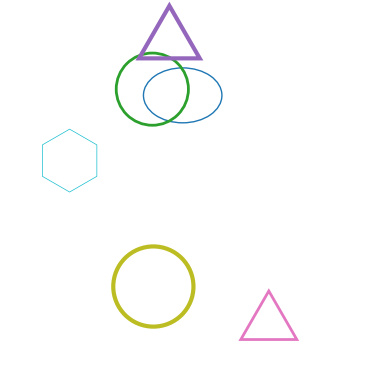[{"shape": "oval", "thickness": 1, "radius": 0.51, "center": [0.475, 0.752]}, {"shape": "circle", "thickness": 2, "radius": 0.47, "center": [0.396, 0.768]}, {"shape": "triangle", "thickness": 3, "radius": 0.46, "center": [0.44, 0.894]}, {"shape": "triangle", "thickness": 2, "radius": 0.42, "center": [0.698, 0.16]}, {"shape": "circle", "thickness": 3, "radius": 0.52, "center": [0.398, 0.256]}, {"shape": "hexagon", "thickness": 0.5, "radius": 0.41, "center": [0.181, 0.583]}]